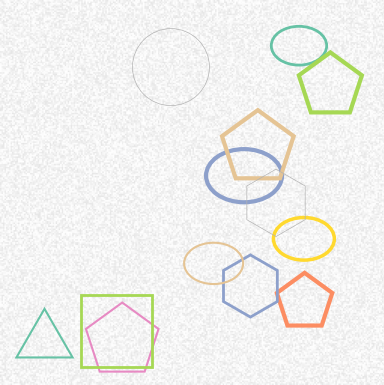[{"shape": "triangle", "thickness": 1.5, "radius": 0.42, "center": [0.116, 0.114]}, {"shape": "oval", "thickness": 2, "radius": 0.36, "center": [0.777, 0.881]}, {"shape": "pentagon", "thickness": 3, "radius": 0.38, "center": [0.791, 0.216]}, {"shape": "oval", "thickness": 3, "radius": 0.49, "center": [0.634, 0.544]}, {"shape": "hexagon", "thickness": 2, "radius": 0.4, "center": [0.65, 0.257]}, {"shape": "pentagon", "thickness": 1.5, "radius": 0.5, "center": [0.317, 0.115]}, {"shape": "pentagon", "thickness": 3, "radius": 0.43, "center": [0.858, 0.778]}, {"shape": "square", "thickness": 2, "radius": 0.46, "center": [0.303, 0.141]}, {"shape": "oval", "thickness": 2.5, "radius": 0.4, "center": [0.789, 0.38]}, {"shape": "oval", "thickness": 1.5, "radius": 0.38, "center": [0.555, 0.316]}, {"shape": "pentagon", "thickness": 3, "radius": 0.49, "center": [0.67, 0.616]}, {"shape": "circle", "thickness": 0.5, "radius": 0.5, "center": [0.444, 0.826]}, {"shape": "hexagon", "thickness": 0.5, "radius": 0.44, "center": [0.717, 0.473]}]